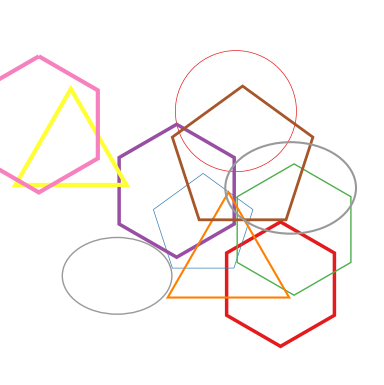[{"shape": "hexagon", "thickness": 2.5, "radius": 0.81, "center": [0.729, 0.262]}, {"shape": "circle", "thickness": 0.5, "radius": 0.79, "center": [0.613, 0.711]}, {"shape": "pentagon", "thickness": 0.5, "radius": 0.68, "center": [0.528, 0.414]}, {"shape": "hexagon", "thickness": 1, "radius": 0.85, "center": [0.764, 0.404]}, {"shape": "hexagon", "thickness": 2.5, "radius": 0.86, "center": [0.459, 0.504]}, {"shape": "triangle", "thickness": 1.5, "radius": 0.91, "center": [0.593, 0.318]}, {"shape": "triangle", "thickness": 3, "radius": 0.83, "center": [0.184, 0.603]}, {"shape": "pentagon", "thickness": 2, "radius": 0.96, "center": [0.63, 0.584]}, {"shape": "hexagon", "thickness": 3, "radius": 0.88, "center": [0.101, 0.677]}, {"shape": "oval", "thickness": 1.5, "radius": 0.85, "center": [0.755, 0.512]}, {"shape": "oval", "thickness": 1, "radius": 0.71, "center": [0.304, 0.284]}]